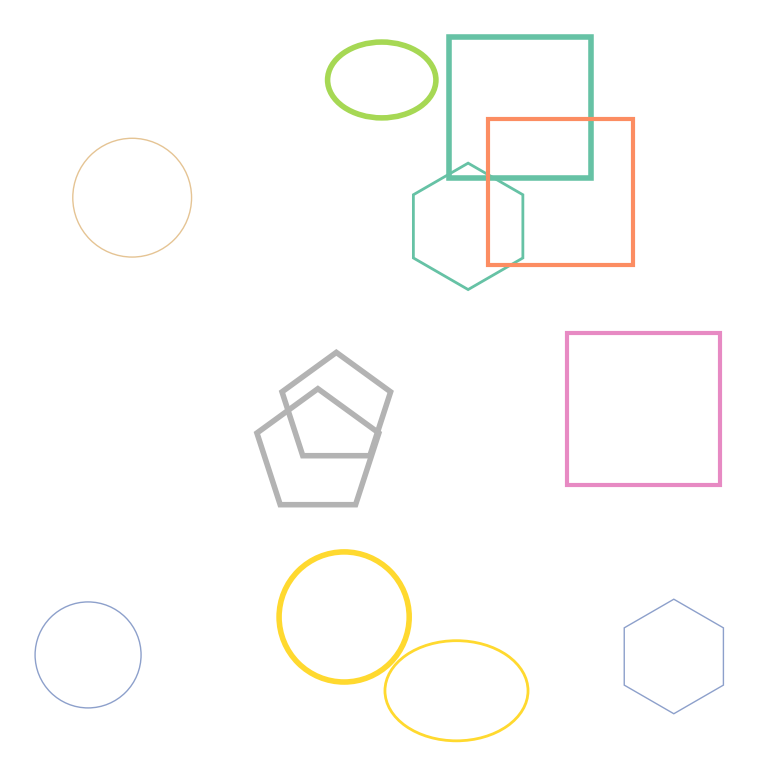[{"shape": "square", "thickness": 2, "radius": 0.46, "center": [0.676, 0.86]}, {"shape": "hexagon", "thickness": 1, "radius": 0.41, "center": [0.608, 0.706]}, {"shape": "square", "thickness": 1.5, "radius": 0.47, "center": [0.728, 0.751]}, {"shape": "circle", "thickness": 0.5, "radius": 0.34, "center": [0.114, 0.149]}, {"shape": "hexagon", "thickness": 0.5, "radius": 0.37, "center": [0.875, 0.147]}, {"shape": "square", "thickness": 1.5, "radius": 0.5, "center": [0.835, 0.469]}, {"shape": "oval", "thickness": 2, "radius": 0.35, "center": [0.496, 0.896]}, {"shape": "circle", "thickness": 2, "radius": 0.42, "center": [0.447, 0.199]}, {"shape": "oval", "thickness": 1, "radius": 0.46, "center": [0.593, 0.103]}, {"shape": "circle", "thickness": 0.5, "radius": 0.39, "center": [0.172, 0.743]}, {"shape": "pentagon", "thickness": 2, "radius": 0.42, "center": [0.413, 0.412]}, {"shape": "pentagon", "thickness": 2, "radius": 0.37, "center": [0.437, 0.468]}]